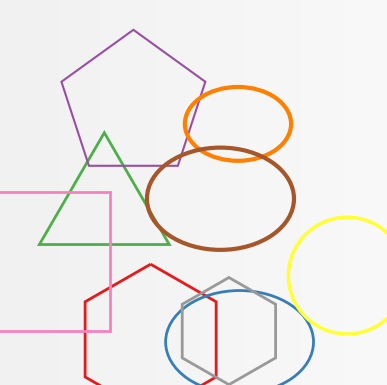[{"shape": "hexagon", "thickness": 2, "radius": 0.98, "center": [0.389, 0.119]}, {"shape": "oval", "thickness": 2, "radius": 0.95, "center": [0.618, 0.112]}, {"shape": "triangle", "thickness": 2, "radius": 0.97, "center": [0.269, 0.462]}, {"shape": "pentagon", "thickness": 1.5, "radius": 0.98, "center": [0.344, 0.727]}, {"shape": "oval", "thickness": 3, "radius": 0.69, "center": [0.614, 0.678]}, {"shape": "circle", "thickness": 2.5, "radius": 0.76, "center": [0.896, 0.284]}, {"shape": "oval", "thickness": 3, "radius": 0.95, "center": [0.569, 0.484]}, {"shape": "square", "thickness": 2, "radius": 0.9, "center": [0.104, 0.321]}, {"shape": "hexagon", "thickness": 2, "radius": 0.7, "center": [0.591, 0.14]}]